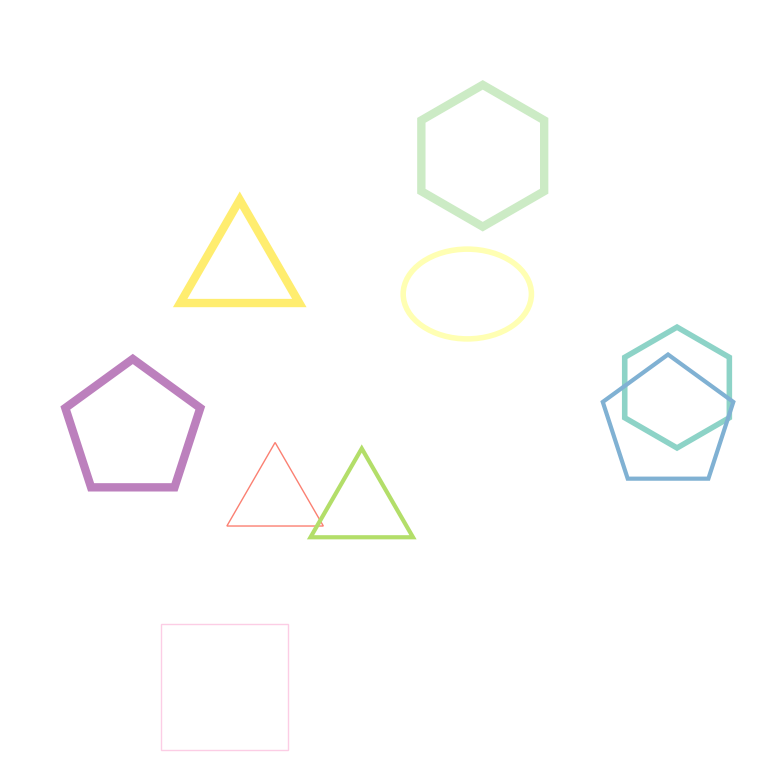[{"shape": "hexagon", "thickness": 2, "radius": 0.39, "center": [0.879, 0.497]}, {"shape": "oval", "thickness": 2, "radius": 0.42, "center": [0.607, 0.618]}, {"shape": "triangle", "thickness": 0.5, "radius": 0.36, "center": [0.357, 0.353]}, {"shape": "pentagon", "thickness": 1.5, "radius": 0.45, "center": [0.868, 0.45]}, {"shape": "triangle", "thickness": 1.5, "radius": 0.38, "center": [0.47, 0.341]}, {"shape": "square", "thickness": 0.5, "radius": 0.41, "center": [0.292, 0.107]}, {"shape": "pentagon", "thickness": 3, "radius": 0.46, "center": [0.172, 0.442]}, {"shape": "hexagon", "thickness": 3, "radius": 0.46, "center": [0.627, 0.798]}, {"shape": "triangle", "thickness": 3, "radius": 0.45, "center": [0.311, 0.651]}]